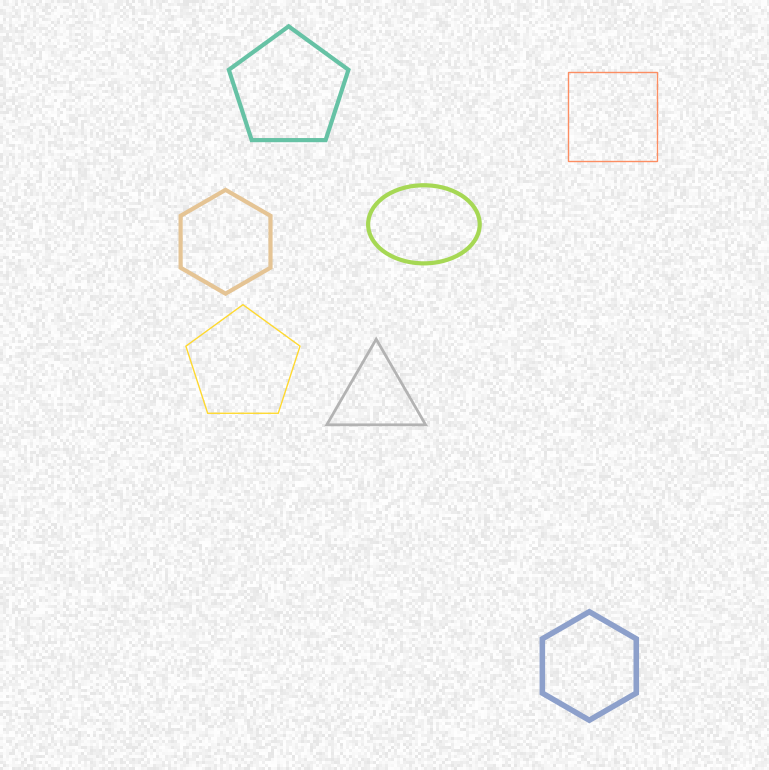[{"shape": "pentagon", "thickness": 1.5, "radius": 0.41, "center": [0.375, 0.884]}, {"shape": "square", "thickness": 0.5, "radius": 0.29, "center": [0.796, 0.848]}, {"shape": "hexagon", "thickness": 2, "radius": 0.35, "center": [0.765, 0.135]}, {"shape": "oval", "thickness": 1.5, "radius": 0.36, "center": [0.551, 0.709]}, {"shape": "pentagon", "thickness": 0.5, "radius": 0.39, "center": [0.316, 0.526]}, {"shape": "hexagon", "thickness": 1.5, "radius": 0.34, "center": [0.293, 0.686]}, {"shape": "triangle", "thickness": 1, "radius": 0.37, "center": [0.489, 0.485]}]